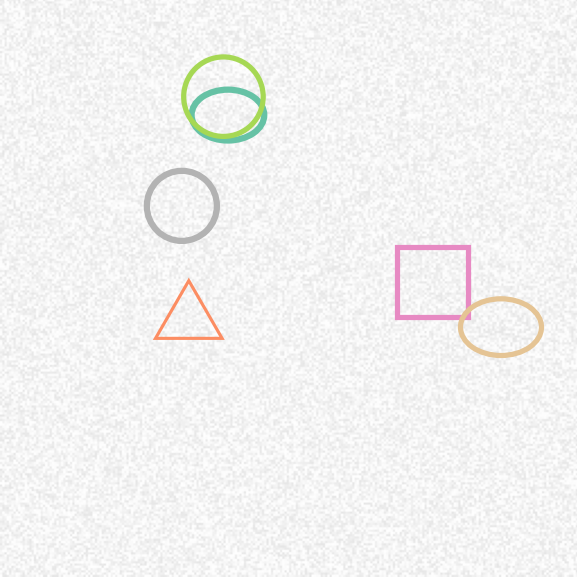[{"shape": "oval", "thickness": 3, "radius": 0.31, "center": [0.395, 0.8]}, {"shape": "triangle", "thickness": 1.5, "radius": 0.33, "center": [0.327, 0.447]}, {"shape": "square", "thickness": 2.5, "radius": 0.31, "center": [0.749, 0.511]}, {"shape": "circle", "thickness": 2.5, "radius": 0.34, "center": [0.387, 0.832]}, {"shape": "oval", "thickness": 2.5, "radius": 0.35, "center": [0.868, 0.433]}, {"shape": "circle", "thickness": 3, "radius": 0.3, "center": [0.315, 0.643]}]